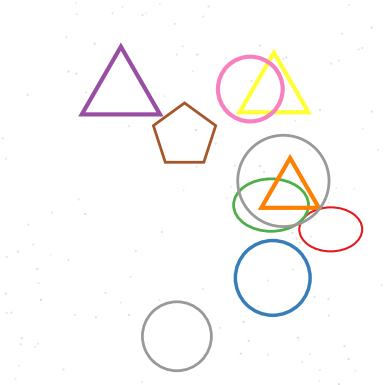[{"shape": "oval", "thickness": 1.5, "radius": 0.41, "center": [0.859, 0.404]}, {"shape": "circle", "thickness": 2.5, "radius": 0.49, "center": [0.708, 0.278]}, {"shape": "oval", "thickness": 2, "radius": 0.49, "center": [0.704, 0.467]}, {"shape": "triangle", "thickness": 3, "radius": 0.59, "center": [0.314, 0.761]}, {"shape": "triangle", "thickness": 3, "radius": 0.43, "center": [0.754, 0.503]}, {"shape": "triangle", "thickness": 3, "radius": 0.52, "center": [0.712, 0.76]}, {"shape": "pentagon", "thickness": 2, "radius": 0.43, "center": [0.479, 0.647]}, {"shape": "circle", "thickness": 3, "radius": 0.42, "center": [0.65, 0.769]}, {"shape": "circle", "thickness": 2, "radius": 0.59, "center": [0.736, 0.53]}, {"shape": "circle", "thickness": 2, "radius": 0.45, "center": [0.459, 0.127]}]